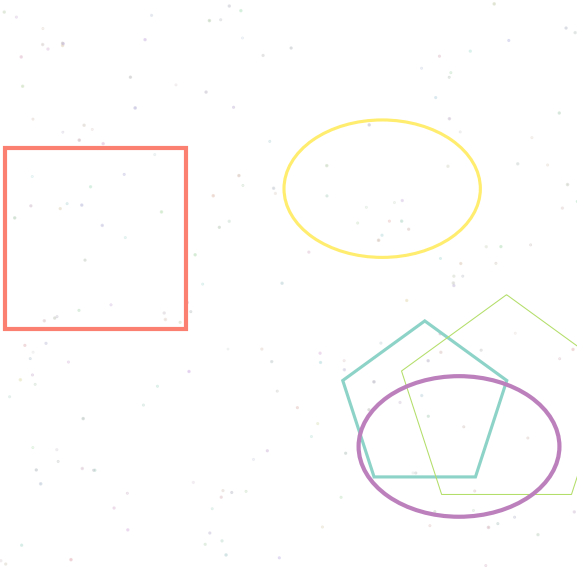[{"shape": "pentagon", "thickness": 1.5, "radius": 0.75, "center": [0.736, 0.294]}, {"shape": "square", "thickness": 2, "radius": 0.78, "center": [0.166, 0.586]}, {"shape": "pentagon", "thickness": 0.5, "radius": 0.96, "center": [0.877, 0.298]}, {"shape": "oval", "thickness": 2, "radius": 0.87, "center": [0.795, 0.226]}, {"shape": "oval", "thickness": 1.5, "radius": 0.85, "center": [0.662, 0.672]}]